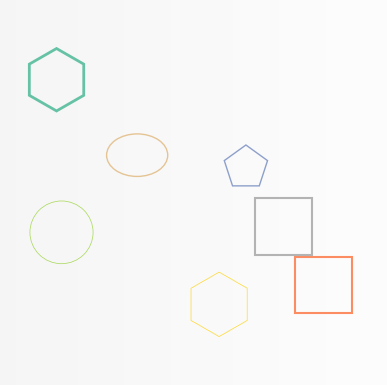[{"shape": "hexagon", "thickness": 2, "radius": 0.41, "center": [0.146, 0.793]}, {"shape": "square", "thickness": 1.5, "radius": 0.37, "center": [0.835, 0.26]}, {"shape": "pentagon", "thickness": 1, "radius": 0.29, "center": [0.635, 0.565]}, {"shape": "circle", "thickness": 0.5, "radius": 0.41, "center": [0.159, 0.397]}, {"shape": "hexagon", "thickness": 0.5, "radius": 0.42, "center": [0.565, 0.209]}, {"shape": "oval", "thickness": 1, "radius": 0.39, "center": [0.354, 0.597]}, {"shape": "square", "thickness": 1.5, "radius": 0.37, "center": [0.731, 0.411]}]